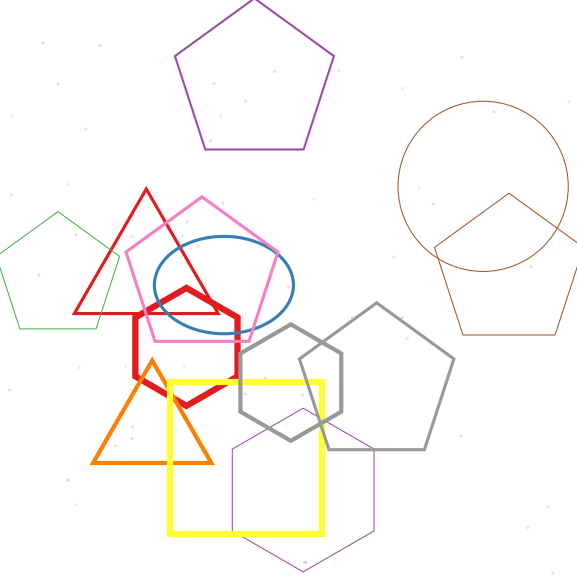[{"shape": "hexagon", "thickness": 3, "radius": 0.51, "center": [0.323, 0.398]}, {"shape": "triangle", "thickness": 1.5, "radius": 0.72, "center": [0.253, 0.528]}, {"shape": "oval", "thickness": 1.5, "radius": 0.6, "center": [0.388, 0.506]}, {"shape": "pentagon", "thickness": 0.5, "radius": 0.56, "center": [0.1, 0.52]}, {"shape": "pentagon", "thickness": 1, "radius": 0.72, "center": [0.441, 0.857]}, {"shape": "hexagon", "thickness": 0.5, "radius": 0.71, "center": [0.525, 0.151]}, {"shape": "triangle", "thickness": 2, "radius": 0.59, "center": [0.264, 0.257]}, {"shape": "square", "thickness": 3, "radius": 0.66, "center": [0.426, 0.206]}, {"shape": "pentagon", "thickness": 0.5, "radius": 0.68, "center": [0.881, 0.529]}, {"shape": "circle", "thickness": 0.5, "radius": 0.74, "center": [0.837, 0.676]}, {"shape": "pentagon", "thickness": 1.5, "radius": 0.69, "center": [0.35, 0.52]}, {"shape": "hexagon", "thickness": 2, "radius": 0.5, "center": [0.504, 0.337]}, {"shape": "pentagon", "thickness": 1.5, "radius": 0.7, "center": [0.652, 0.334]}]